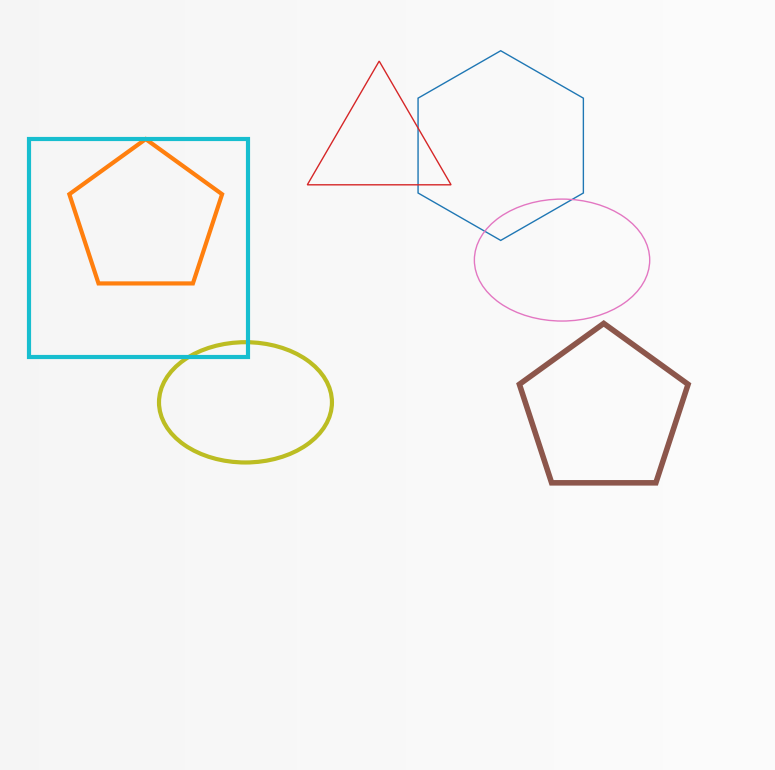[{"shape": "hexagon", "thickness": 0.5, "radius": 0.62, "center": [0.646, 0.811]}, {"shape": "pentagon", "thickness": 1.5, "radius": 0.52, "center": [0.188, 0.716]}, {"shape": "triangle", "thickness": 0.5, "radius": 0.54, "center": [0.489, 0.814]}, {"shape": "pentagon", "thickness": 2, "radius": 0.57, "center": [0.779, 0.466]}, {"shape": "oval", "thickness": 0.5, "radius": 0.57, "center": [0.725, 0.662]}, {"shape": "oval", "thickness": 1.5, "radius": 0.56, "center": [0.317, 0.477]}, {"shape": "square", "thickness": 1.5, "radius": 0.7, "center": [0.179, 0.678]}]